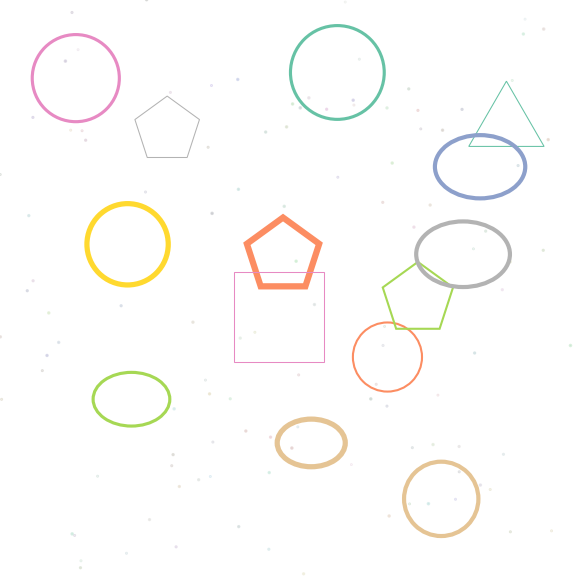[{"shape": "circle", "thickness": 1.5, "radius": 0.41, "center": [0.584, 0.874]}, {"shape": "triangle", "thickness": 0.5, "radius": 0.38, "center": [0.877, 0.783]}, {"shape": "circle", "thickness": 1, "radius": 0.3, "center": [0.671, 0.381]}, {"shape": "pentagon", "thickness": 3, "radius": 0.33, "center": [0.49, 0.557]}, {"shape": "oval", "thickness": 2, "radius": 0.39, "center": [0.831, 0.71]}, {"shape": "square", "thickness": 0.5, "radius": 0.39, "center": [0.483, 0.451]}, {"shape": "circle", "thickness": 1.5, "radius": 0.38, "center": [0.131, 0.864]}, {"shape": "pentagon", "thickness": 1, "radius": 0.32, "center": [0.724, 0.482]}, {"shape": "oval", "thickness": 1.5, "radius": 0.33, "center": [0.228, 0.308]}, {"shape": "circle", "thickness": 2.5, "radius": 0.35, "center": [0.221, 0.576]}, {"shape": "oval", "thickness": 2.5, "radius": 0.29, "center": [0.539, 0.232]}, {"shape": "circle", "thickness": 2, "radius": 0.32, "center": [0.764, 0.135]}, {"shape": "oval", "thickness": 2, "radius": 0.41, "center": [0.802, 0.559]}, {"shape": "pentagon", "thickness": 0.5, "radius": 0.29, "center": [0.289, 0.774]}]